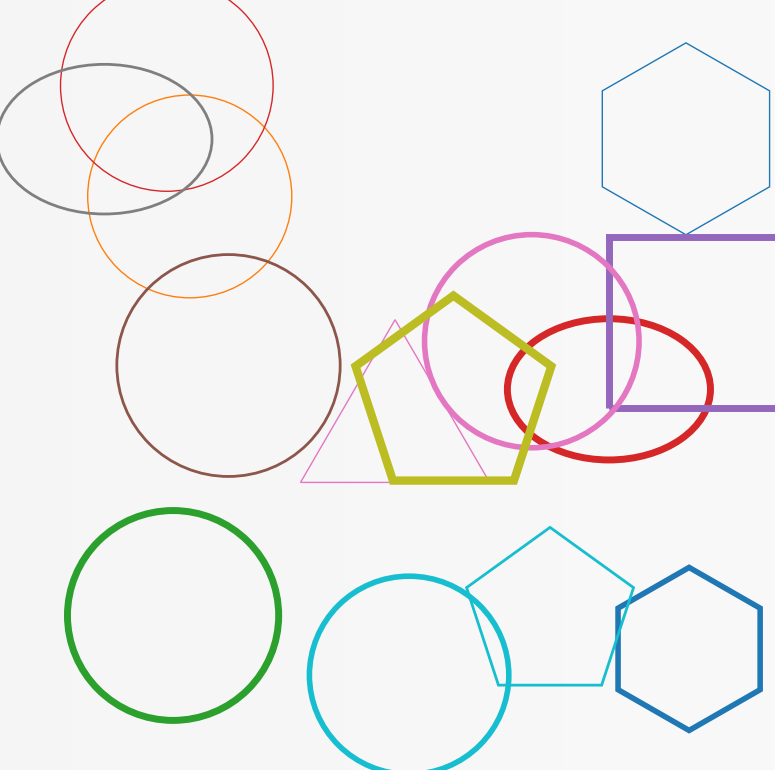[{"shape": "hexagon", "thickness": 2, "radius": 0.53, "center": [0.889, 0.157]}, {"shape": "hexagon", "thickness": 0.5, "radius": 0.62, "center": [0.885, 0.82]}, {"shape": "circle", "thickness": 0.5, "radius": 0.66, "center": [0.245, 0.745]}, {"shape": "circle", "thickness": 2.5, "radius": 0.68, "center": [0.223, 0.201]}, {"shape": "circle", "thickness": 0.5, "radius": 0.69, "center": [0.215, 0.889]}, {"shape": "oval", "thickness": 2.5, "radius": 0.66, "center": [0.786, 0.494]}, {"shape": "square", "thickness": 2.5, "radius": 0.56, "center": [0.898, 0.581]}, {"shape": "circle", "thickness": 1, "radius": 0.72, "center": [0.295, 0.525]}, {"shape": "circle", "thickness": 2, "radius": 0.69, "center": [0.686, 0.557]}, {"shape": "triangle", "thickness": 0.5, "radius": 0.7, "center": [0.51, 0.444]}, {"shape": "oval", "thickness": 1, "radius": 0.69, "center": [0.135, 0.819]}, {"shape": "pentagon", "thickness": 3, "radius": 0.66, "center": [0.585, 0.483]}, {"shape": "pentagon", "thickness": 1, "radius": 0.57, "center": [0.71, 0.202]}, {"shape": "circle", "thickness": 2, "radius": 0.64, "center": [0.528, 0.123]}]